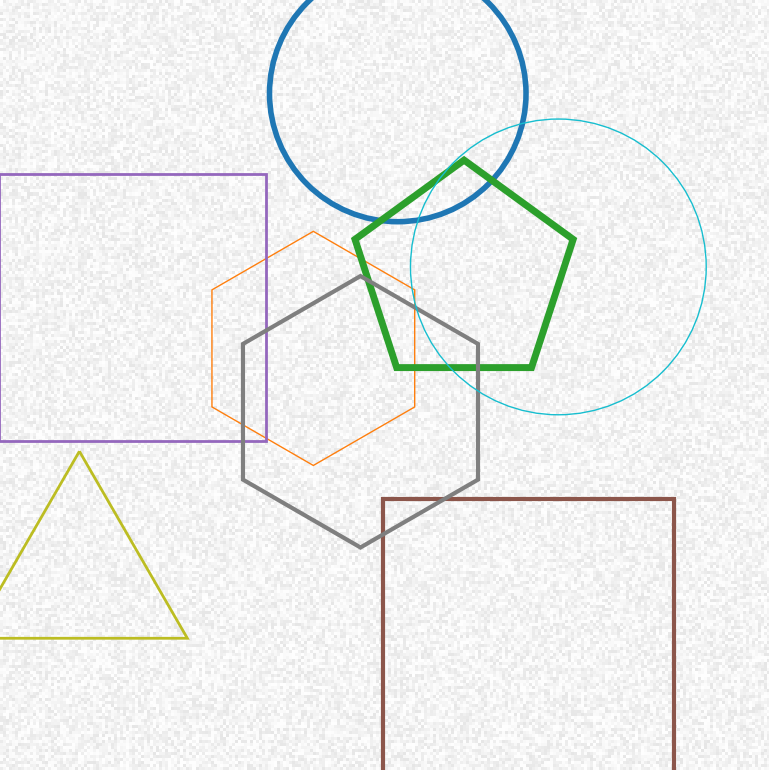[{"shape": "circle", "thickness": 2, "radius": 0.83, "center": [0.517, 0.879]}, {"shape": "hexagon", "thickness": 0.5, "radius": 0.76, "center": [0.407, 0.548]}, {"shape": "pentagon", "thickness": 2.5, "radius": 0.74, "center": [0.603, 0.643]}, {"shape": "square", "thickness": 1, "radius": 0.87, "center": [0.172, 0.601]}, {"shape": "square", "thickness": 1.5, "radius": 0.95, "center": [0.686, 0.163]}, {"shape": "hexagon", "thickness": 1.5, "radius": 0.88, "center": [0.468, 0.465]}, {"shape": "triangle", "thickness": 1, "radius": 0.81, "center": [0.103, 0.252]}, {"shape": "circle", "thickness": 0.5, "radius": 0.96, "center": [0.725, 0.653]}]